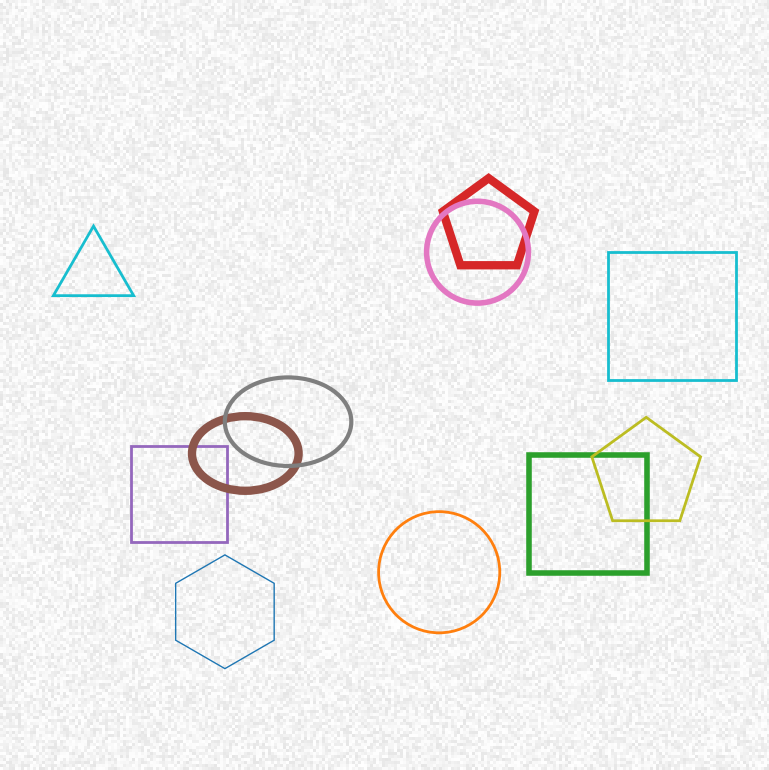[{"shape": "hexagon", "thickness": 0.5, "radius": 0.37, "center": [0.292, 0.205]}, {"shape": "circle", "thickness": 1, "radius": 0.39, "center": [0.57, 0.257]}, {"shape": "square", "thickness": 2, "radius": 0.38, "center": [0.764, 0.333]}, {"shape": "pentagon", "thickness": 3, "radius": 0.31, "center": [0.635, 0.706]}, {"shape": "square", "thickness": 1, "radius": 0.31, "center": [0.233, 0.359]}, {"shape": "oval", "thickness": 3, "radius": 0.35, "center": [0.319, 0.411]}, {"shape": "circle", "thickness": 2, "radius": 0.33, "center": [0.62, 0.672]}, {"shape": "oval", "thickness": 1.5, "radius": 0.41, "center": [0.374, 0.452]}, {"shape": "pentagon", "thickness": 1, "radius": 0.37, "center": [0.839, 0.384]}, {"shape": "triangle", "thickness": 1, "radius": 0.3, "center": [0.121, 0.646]}, {"shape": "square", "thickness": 1, "radius": 0.42, "center": [0.873, 0.59]}]